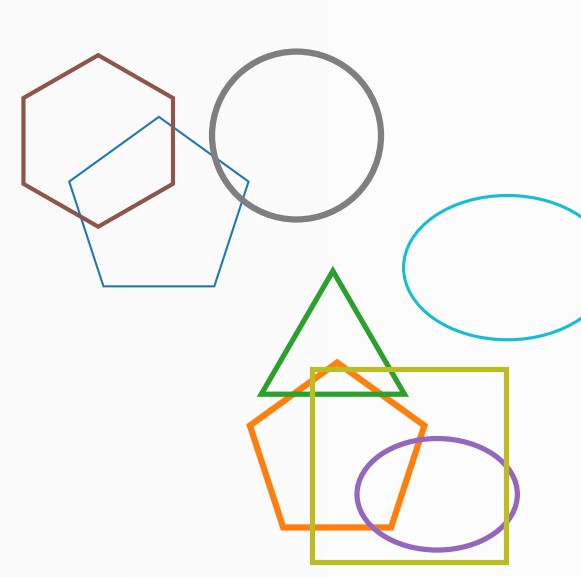[{"shape": "pentagon", "thickness": 1, "radius": 0.81, "center": [0.273, 0.635]}, {"shape": "pentagon", "thickness": 3, "radius": 0.79, "center": [0.58, 0.213]}, {"shape": "triangle", "thickness": 2.5, "radius": 0.71, "center": [0.573, 0.388]}, {"shape": "oval", "thickness": 2.5, "radius": 0.69, "center": [0.752, 0.143]}, {"shape": "hexagon", "thickness": 2, "radius": 0.74, "center": [0.169, 0.755]}, {"shape": "circle", "thickness": 3, "radius": 0.73, "center": [0.51, 0.764]}, {"shape": "square", "thickness": 2.5, "radius": 0.83, "center": [0.703, 0.193]}, {"shape": "oval", "thickness": 1.5, "radius": 0.89, "center": [0.873, 0.536]}]